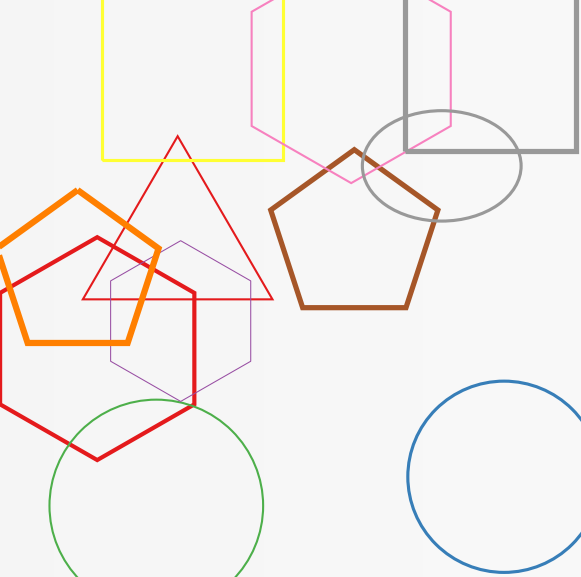[{"shape": "hexagon", "thickness": 2, "radius": 0.96, "center": [0.167, 0.395]}, {"shape": "triangle", "thickness": 1, "radius": 0.94, "center": [0.306, 0.575]}, {"shape": "circle", "thickness": 1.5, "radius": 0.83, "center": [0.867, 0.174]}, {"shape": "circle", "thickness": 1, "radius": 0.92, "center": [0.269, 0.123]}, {"shape": "hexagon", "thickness": 0.5, "radius": 0.7, "center": [0.311, 0.443]}, {"shape": "pentagon", "thickness": 3, "radius": 0.73, "center": [0.134, 0.524]}, {"shape": "square", "thickness": 1.5, "radius": 0.78, "center": [0.332, 0.878]}, {"shape": "pentagon", "thickness": 2.5, "radius": 0.76, "center": [0.61, 0.589]}, {"shape": "hexagon", "thickness": 1, "radius": 0.99, "center": [0.604, 0.88]}, {"shape": "oval", "thickness": 1.5, "radius": 0.68, "center": [0.76, 0.712]}, {"shape": "square", "thickness": 2.5, "radius": 0.74, "center": [0.844, 0.884]}]